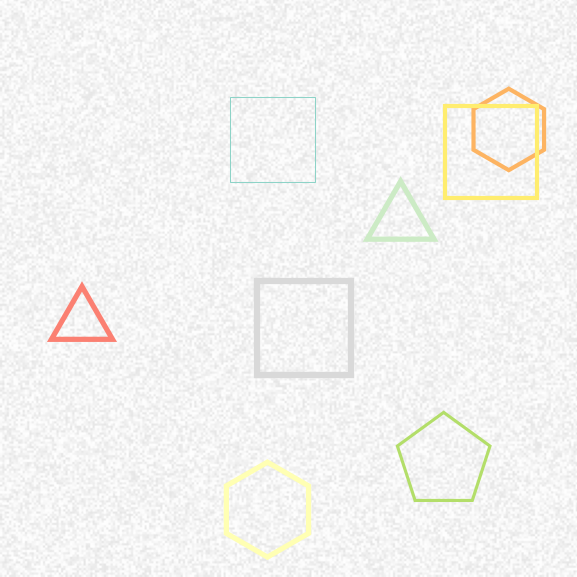[{"shape": "square", "thickness": 0.5, "radius": 0.37, "center": [0.472, 0.758]}, {"shape": "hexagon", "thickness": 2.5, "radius": 0.41, "center": [0.463, 0.117]}, {"shape": "triangle", "thickness": 2.5, "radius": 0.31, "center": [0.142, 0.442]}, {"shape": "hexagon", "thickness": 2, "radius": 0.35, "center": [0.881, 0.775]}, {"shape": "pentagon", "thickness": 1.5, "radius": 0.42, "center": [0.768, 0.201]}, {"shape": "square", "thickness": 3, "radius": 0.41, "center": [0.527, 0.431]}, {"shape": "triangle", "thickness": 2.5, "radius": 0.33, "center": [0.694, 0.618]}, {"shape": "square", "thickness": 2, "radius": 0.4, "center": [0.85, 0.736]}]